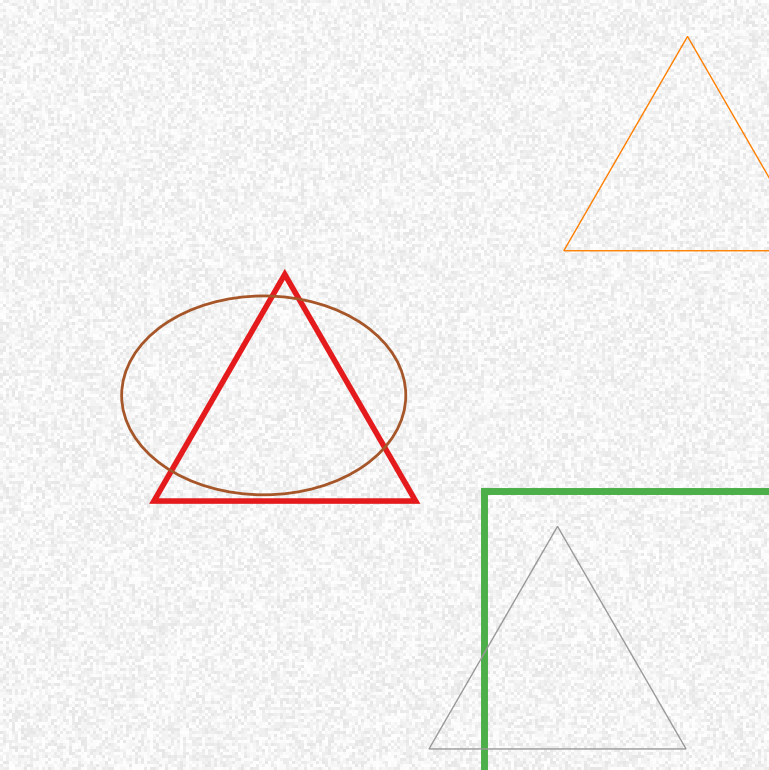[{"shape": "triangle", "thickness": 2, "radius": 0.98, "center": [0.37, 0.447]}, {"shape": "square", "thickness": 2.5, "radius": 1.0, "center": [0.828, 0.163]}, {"shape": "triangle", "thickness": 0.5, "radius": 0.93, "center": [0.893, 0.767]}, {"shape": "oval", "thickness": 1, "radius": 0.92, "center": [0.342, 0.487]}, {"shape": "triangle", "thickness": 0.5, "radius": 0.96, "center": [0.724, 0.124]}]